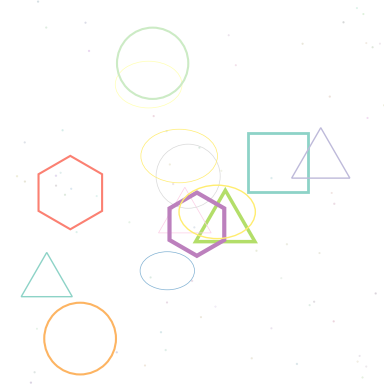[{"shape": "triangle", "thickness": 1, "radius": 0.38, "center": [0.121, 0.268]}, {"shape": "square", "thickness": 2, "radius": 0.39, "center": [0.722, 0.578]}, {"shape": "oval", "thickness": 0.5, "radius": 0.43, "center": [0.386, 0.78]}, {"shape": "triangle", "thickness": 1, "radius": 0.44, "center": [0.833, 0.581]}, {"shape": "hexagon", "thickness": 1.5, "radius": 0.48, "center": [0.183, 0.5]}, {"shape": "oval", "thickness": 0.5, "radius": 0.35, "center": [0.435, 0.297]}, {"shape": "circle", "thickness": 1.5, "radius": 0.47, "center": [0.208, 0.121]}, {"shape": "triangle", "thickness": 2.5, "radius": 0.44, "center": [0.585, 0.417]}, {"shape": "triangle", "thickness": 0.5, "radius": 0.4, "center": [0.48, 0.435]}, {"shape": "circle", "thickness": 0.5, "radius": 0.42, "center": [0.489, 0.542]}, {"shape": "hexagon", "thickness": 3, "radius": 0.41, "center": [0.511, 0.418]}, {"shape": "circle", "thickness": 1.5, "radius": 0.46, "center": [0.396, 0.836]}, {"shape": "oval", "thickness": 0.5, "radius": 0.5, "center": [0.465, 0.595]}, {"shape": "oval", "thickness": 1, "radius": 0.5, "center": [0.564, 0.45]}]